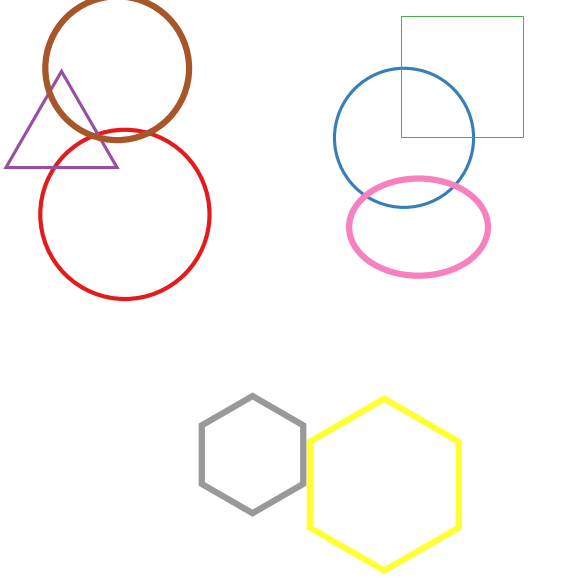[{"shape": "circle", "thickness": 2, "radius": 0.73, "center": [0.216, 0.628]}, {"shape": "circle", "thickness": 1.5, "radius": 0.6, "center": [0.7, 0.76]}, {"shape": "square", "thickness": 0.5, "radius": 0.53, "center": [0.8, 0.866]}, {"shape": "triangle", "thickness": 1.5, "radius": 0.56, "center": [0.106, 0.765]}, {"shape": "hexagon", "thickness": 3, "radius": 0.74, "center": [0.665, 0.16]}, {"shape": "circle", "thickness": 3, "radius": 0.62, "center": [0.203, 0.881]}, {"shape": "oval", "thickness": 3, "radius": 0.6, "center": [0.725, 0.606]}, {"shape": "hexagon", "thickness": 3, "radius": 0.51, "center": [0.437, 0.212]}]